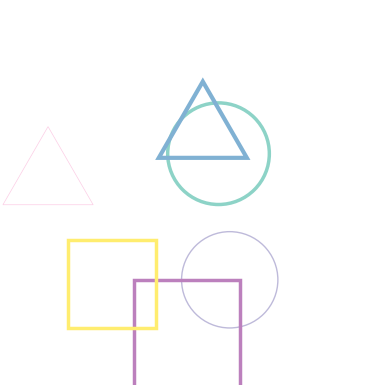[{"shape": "circle", "thickness": 2.5, "radius": 0.66, "center": [0.568, 0.601]}, {"shape": "circle", "thickness": 1, "radius": 0.63, "center": [0.597, 0.273]}, {"shape": "triangle", "thickness": 3, "radius": 0.66, "center": [0.527, 0.656]}, {"shape": "triangle", "thickness": 0.5, "radius": 0.68, "center": [0.125, 0.536]}, {"shape": "square", "thickness": 2.5, "radius": 0.69, "center": [0.486, 0.135]}, {"shape": "square", "thickness": 2.5, "radius": 0.57, "center": [0.291, 0.262]}]